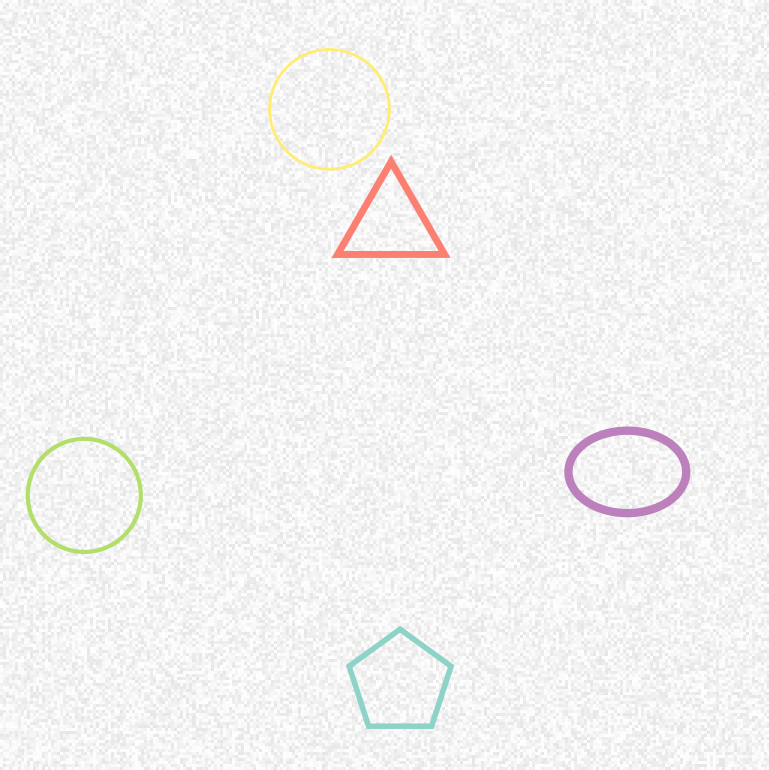[{"shape": "pentagon", "thickness": 2, "radius": 0.35, "center": [0.52, 0.113]}, {"shape": "triangle", "thickness": 2.5, "radius": 0.4, "center": [0.508, 0.71]}, {"shape": "circle", "thickness": 1.5, "radius": 0.37, "center": [0.109, 0.357]}, {"shape": "oval", "thickness": 3, "radius": 0.38, "center": [0.815, 0.387]}, {"shape": "circle", "thickness": 1, "radius": 0.39, "center": [0.428, 0.858]}]